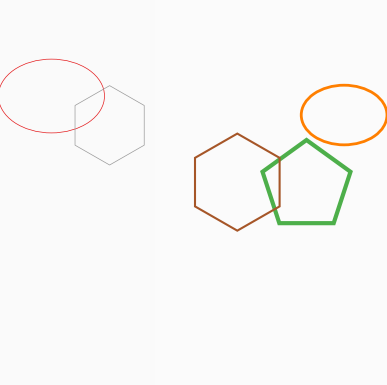[{"shape": "oval", "thickness": 0.5, "radius": 0.68, "center": [0.133, 0.751]}, {"shape": "pentagon", "thickness": 3, "radius": 0.6, "center": [0.791, 0.517]}, {"shape": "oval", "thickness": 2, "radius": 0.55, "center": [0.888, 0.701]}, {"shape": "hexagon", "thickness": 1.5, "radius": 0.63, "center": [0.612, 0.527]}, {"shape": "hexagon", "thickness": 0.5, "radius": 0.52, "center": [0.283, 0.674]}]